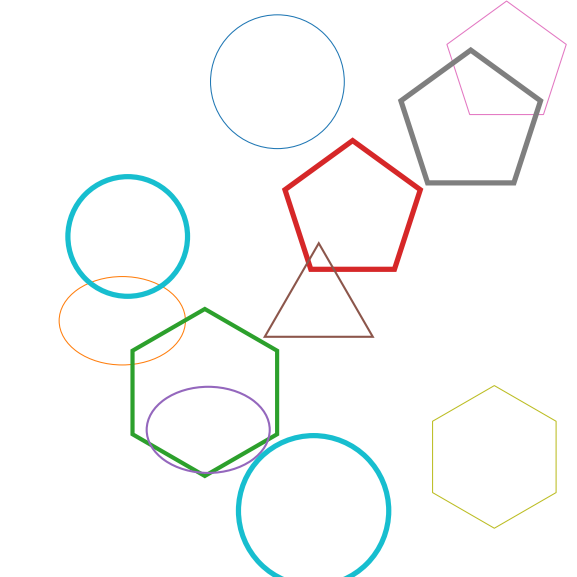[{"shape": "circle", "thickness": 0.5, "radius": 0.58, "center": [0.48, 0.858]}, {"shape": "oval", "thickness": 0.5, "radius": 0.55, "center": [0.212, 0.444]}, {"shape": "hexagon", "thickness": 2, "radius": 0.72, "center": [0.355, 0.32]}, {"shape": "pentagon", "thickness": 2.5, "radius": 0.62, "center": [0.611, 0.632]}, {"shape": "oval", "thickness": 1, "radius": 0.53, "center": [0.361, 0.255]}, {"shape": "triangle", "thickness": 1, "radius": 0.54, "center": [0.552, 0.47]}, {"shape": "pentagon", "thickness": 0.5, "radius": 0.54, "center": [0.877, 0.889]}, {"shape": "pentagon", "thickness": 2.5, "radius": 0.64, "center": [0.815, 0.785]}, {"shape": "hexagon", "thickness": 0.5, "radius": 0.62, "center": [0.856, 0.208]}, {"shape": "circle", "thickness": 2.5, "radius": 0.52, "center": [0.221, 0.59]}, {"shape": "circle", "thickness": 2.5, "radius": 0.65, "center": [0.543, 0.115]}]